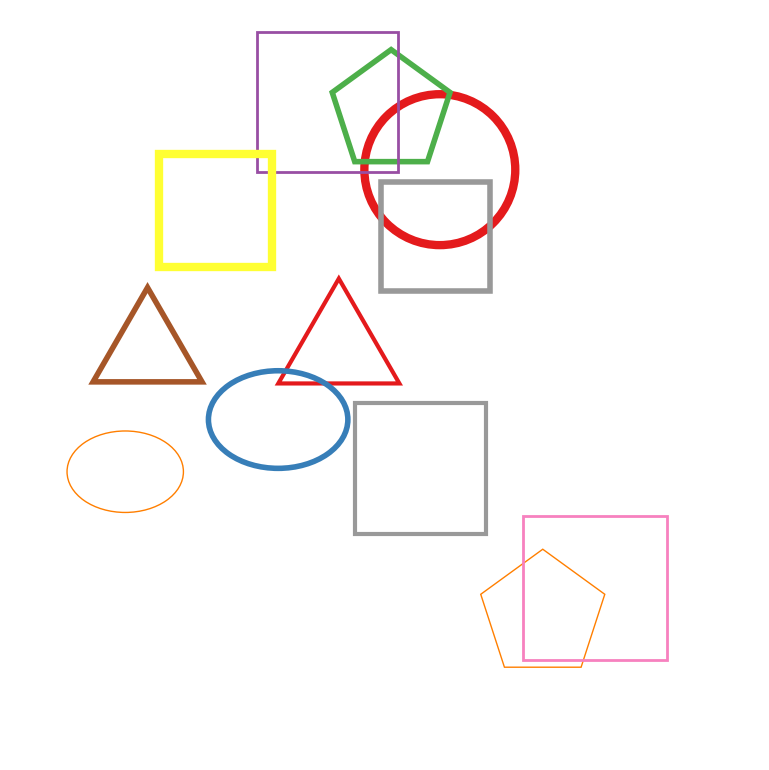[{"shape": "circle", "thickness": 3, "radius": 0.49, "center": [0.571, 0.78]}, {"shape": "triangle", "thickness": 1.5, "radius": 0.45, "center": [0.44, 0.547]}, {"shape": "oval", "thickness": 2, "radius": 0.45, "center": [0.361, 0.455]}, {"shape": "pentagon", "thickness": 2, "radius": 0.4, "center": [0.508, 0.855]}, {"shape": "square", "thickness": 1, "radius": 0.46, "center": [0.425, 0.868]}, {"shape": "oval", "thickness": 0.5, "radius": 0.38, "center": [0.163, 0.387]}, {"shape": "pentagon", "thickness": 0.5, "radius": 0.42, "center": [0.705, 0.202]}, {"shape": "square", "thickness": 3, "radius": 0.37, "center": [0.28, 0.727]}, {"shape": "triangle", "thickness": 2, "radius": 0.41, "center": [0.192, 0.545]}, {"shape": "square", "thickness": 1, "radius": 0.47, "center": [0.772, 0.237]}, {"shape": "square", "thickness": 1.5, "radius": 0.43, "center": [0.547, 0.391]}, {"shape": "square", "thickness": 2, "radius": 0.35, "center": [0.566, 0.693]}]